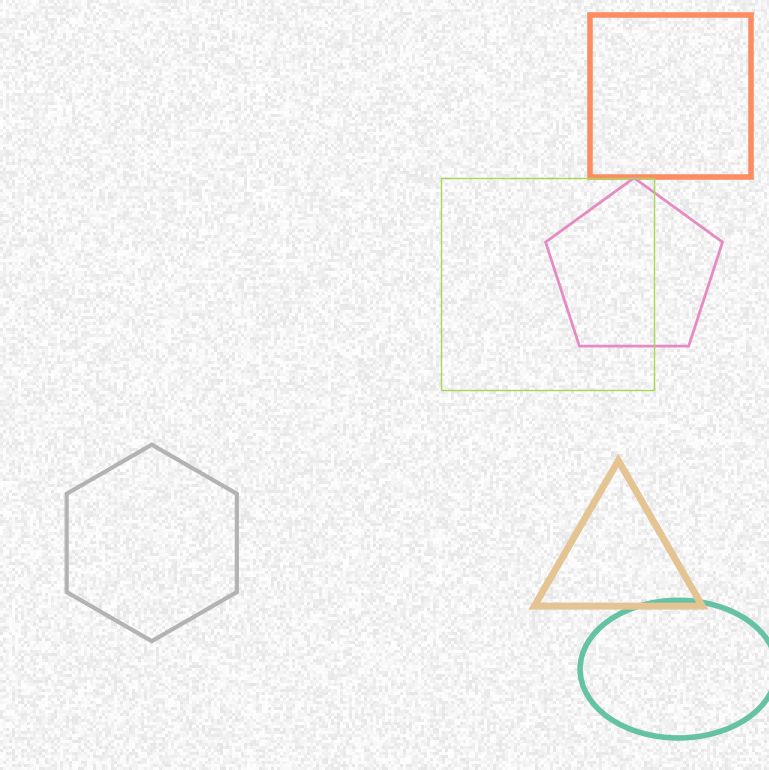[{"shape": "oval", "thickness": 2, "radius": 0.64, "center": [0.881, 0.131]}, {"shape": "square", "thickness": 2, "radius": 0.52, "center": [0.871, 0.875]}, {"shape": "pentagon", "thickness": 1, "radius": 0.6, "center": [0.823, 0.648]}, {"shape": "square", "thickness": 0.5, "radius": 0.69, "center": [0.711, 0.631]}, {"shape": "triangle", "thickness": 2.5, "radius": 0.63, "center": [0.803, 0.276]}, {"shape": "hexagon", "thickness": 1.5, "radius": 0.64, "center": [0.197, 0.295]}]